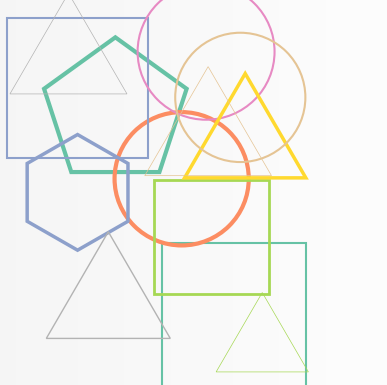[{"shape": "pentagon", "thickness": 3, "radius": 0.97, "center": [0.298, 0.71]}, {"shape": "square", "thickness": 1.5, "radius": 0.93, "center": [0.604, 0.183]}, {"shape": "circle", "thickness": 3, "radius": 0.87, "center": [0.469, 0.536]}, {"shape": "hexagon", "thickness": 2.5, "radius": 0.75, "center": [0.2, 0.5]}, {"shape": "square", "thickness": 1.5, "radius": 0.91, "center": [0.2, 0.771]}, {"shape": "circle", "thickness": 1.5, "radius": 0.88, "center": [0.532, 0.866]}, {"shape": "triangle", "thickness": 0.5, "radius": 0.69, "center": [0.677, 0.103]}, {"shape": "square", "thickness": 2, "radius": 0.74, "center": [0.545, 0.385]}, {"shape": "triangle", "thickness": 2.5, "radius": 0.9, "center": [0.633, 0.628]}, {"shape": "triangle", "thickness": 0.5, "radius": 0.94, "center": [0.537, 0.638]}, {"shape": "circle", "thickness": 1.5, "radius": 0.84, "center": [0.62, 0.747]}, {"shape": "triangle", "thickness": 1, "radius": 0.92, "center": [0.279, 0.213]}, {"shape": "triangle", "thickness": 0.5, "radius": 0.87, "center": [0.177, 0.843]}]